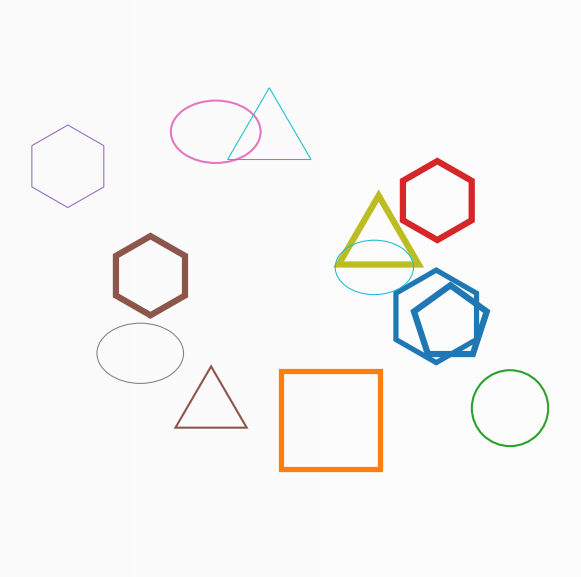[{"shape": "hexagon", "thickness": 2.5, "radius": 0.4, "center": [0.751, 0.451]}, {"shape": "pentagon", "thickness": 3, "radius": 0.33, "center": [0.775, 0.439]}, {"shape": "square", "thickness": 2.5, "radius": 0.42, "center": [0.568, 0.272]}, {"shape": "circle", "thickness": 1, "radius": 0.33, "center": [0.877, 0.292]}, {"shape": "hexagon", "thickness": 3, "radius": 0.34, "center": [0.752, 0.652]}, {"shape": "hexagon", "thickness": 0.5, "radius": 0.36, "center": [0.117, 0.711]}, {"shape": "triangle", "thickness": 1, "radius": 0.35, "center": [0.363, 0.294]}, {"shape": "hexagon", "thickness": 3, "radius": 0.34, "center": [0.259, 0.522]}, {"shape": "oval", "thickness": 1, "radius": 0.39, "center": [0.371, 0.771]}, {"shape": "oval", "thickness": 0.5, "radius": 0.37, "center": [0.241, 0.387]}, {"shape": "triangle", "thickness": 3, "radius": 0.4, "center": [0.651, 0.581]}, {"shape": "oval", "thickness": 0.5, "radius": 0.34, "center": [0.644, 0.536]}, {"shape": "triangle", "thickness": 0.5, "radius": 0.41, "center": [0.463, 0.764]}]